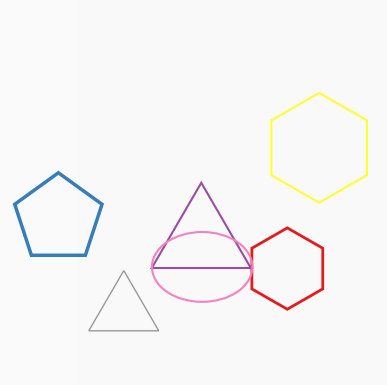[{"shape": "hexagon", "thickness": 2, "radius": 0.53, "center": [0.741, 0.302]}, {"shape": "pentagon", "thickness": 2.5, "radius": 0.59, "center": [0.151, 0.433]}, {"shape": "triangle", "thickness": 1.5, "radius": 0.74, "center": [0.519, 0.378]}, {"shape": "hexagon", "thickness": 1.5, "radius": 0.71, "center": [0.824, 0.616]}, {"shape": "oval", "thickness": 1.5, "radius": 0.65, "center": [0.522, 0.307]}, {"shape": "triangle", "thickness": 1, "radius": 0.52, "center": [0.319, 0.193]}]